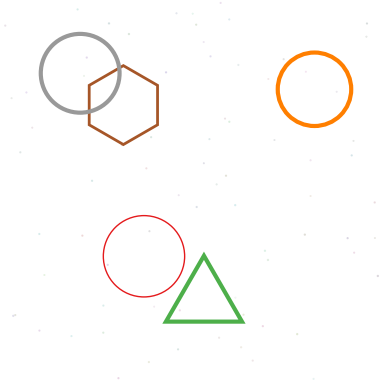[{"shape": "circle", "thickness": 1, "radius": 0.53, "center": [0.374, 0.334]}, {"shape": "triangle", "thickness": 3, "radius": 0.57, "center": [0.53, 0.222]}, {"shape": "circle", "thickness": 3, "radius": 0.48, "center": [0.817, 0.768]}, {"shape": "hexagon", "thickness": 2, "radius": 0.51, "center": [0.32, 0.727]}, {"shape": "circle", "thickness": 3, "radius": 0.51, "center": [0.208, 0.81]}]